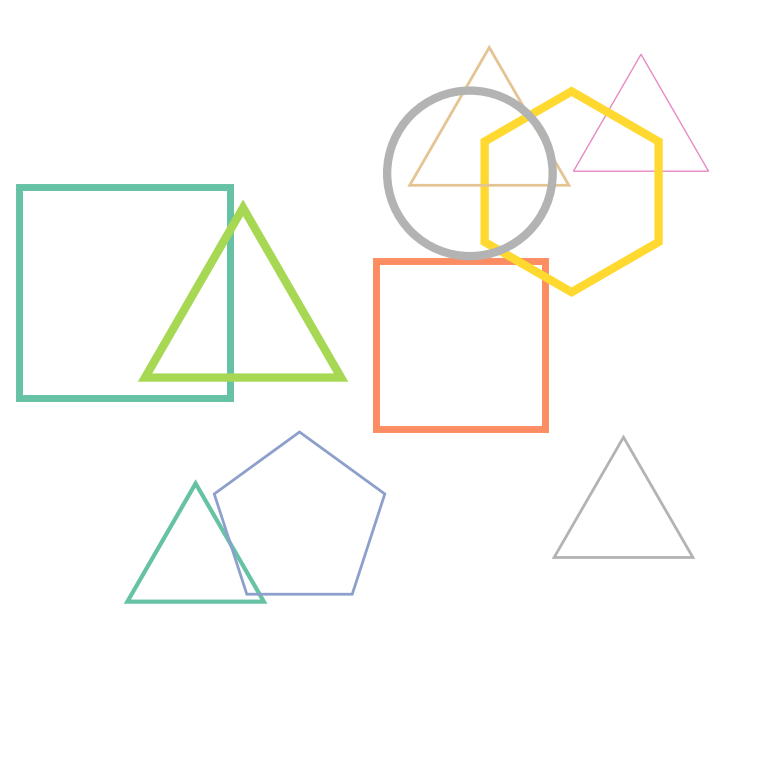[{"shape": "square", "thickness": 2.5, "radius": 0.68, "center": [0.162, 0.62]}, {"shape": "triangle", "thickness": 1.5, "radius": 0.51, "center": [0.254, 0.27]}, {"shape": "square", "thickness": 2.5, "radius": 0.55, "center": [0.598, 0.552]}, {"shape": "pentagon", "thickness": 1, "radius": 0.58, "center": [0.389, 0.323]}, {"shape": "triangle", "thickness": 0.5, "radius": 0.51, "center": [0.832, 0.828]}, {"shape": "triangle", "thickness": 3, "radius": 0.73, "center": [0.316, 0.583]}, {"shape": "hexagon", "thickness": 3, "radius": 0.65, "center": [0.742, 0.751]}, {"shape": "triangle", "thickness": 1, "radius": 0.6, "center": [0.635, 0.819]}, {"shape": "circle", "thickness": 3, "radius": 0.54, "center": [0.61, 0.775]}, {"shape": "triangle", "thickness": 1, "radius": 0.52, "center": [0.81, 0.328]}]